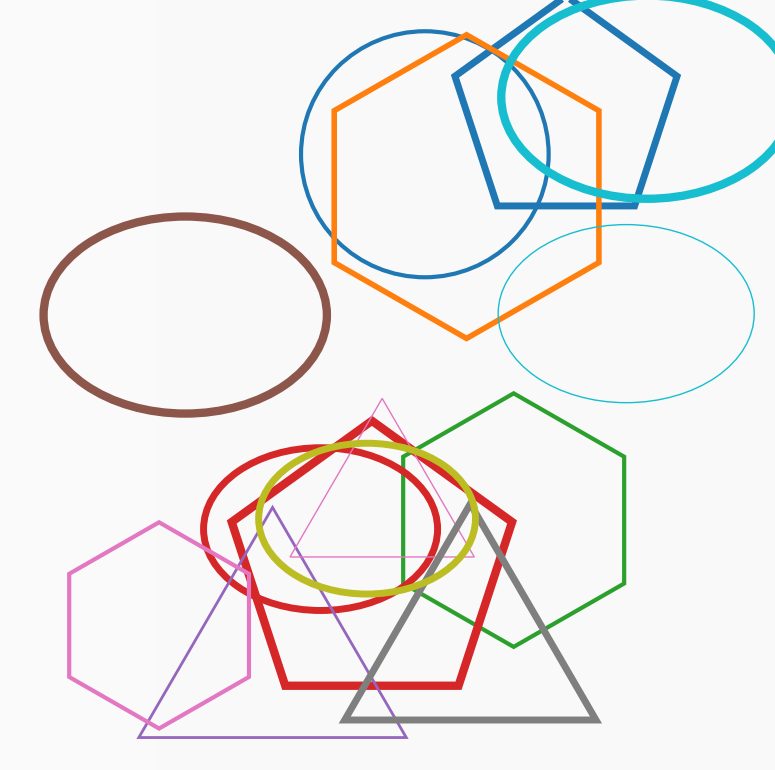[{"shape": "pentagon", "thickness": 2.5, "radius": 0.75, "center": [0.73, 0.854]}, {"shape": "circle", "thickness": 1.5, "radius": 0.8, "center": [0.548, 0.8]}, {"shape": "hexagon", "thickness": 2, "radius": 0.99, "center": [0.602, 0.758]}, {"shape": "hexagon", "thickness": 1.5, "radius": 0.82, "center": [0.663, 0.325]}, {"shape": "pentagon", "thickness": 3, "radius": 0.95, "center": [0.48, 0.263]}, {"shape": "oval", "thickness": 2.5, "radius": 0.75, "center": [0.414, 0.313]}, {"shape": "triangle", "thickness": 1, "radius": 1.0, "center": [0.352, 0.142]}, {"shape": "oval", "thickness": 3, "radius": 0.91, "center": [0.239, 0.591]}, {"shape": "triangle", "thickness": 0.5, "radius": 0.69, "center": [0.493, 0.345]}, {"shape": "hexagon", "thickness": 1.5, "radius": 0.67, "center": [0.205, 0.188]}, {"shape": "triangle", "thickness": 2.5, "radius": 0.94, "center": [0.607, 0.159]}, {"shape": "oval", "thickness": 2.5, "radius": 0.7, "center": [0.474, 0.326]}, {"shape": "oval", "thickness": 3, "radius": 0.94, "center": [0.835, 0.874]}, {"shape": "oval", "thickness": 0.5, "radius": 0.83, "center": [0.808, 0.593]}]